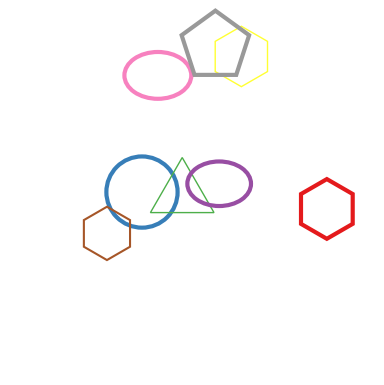[{"shape": "hexagon", "thickness": 3, "radius": 0.39, "center": [0.849, 0.457]}, {"shape": "circle", "thickness": 3, "radius": 0.46, "center": [0.369, 0.501]}, {"shape": "triangle", "thickness": 1, "radius": 0.48, "center": [0.473, 0.495]}, {"shape": "oval", "thickness": 3, "radius": 0.41, "center": [0.569, 0.523]}, {"shape": "hexagon", "thickness": 1, "radius": 0.39, "center": [0.627, 0.853]}, {"shape": "hexagon", "thickness": 1.5, "radius": 0.35, "center": [0.278, 0.394]}, {"shape": "oval", "thickness": 3, "radius": 0.43, "center": [0.41, 0.804]}, {"shape": "pentagon", "thickness": 3, "radius": 0.46, "center": [0.559, 0.88]}]